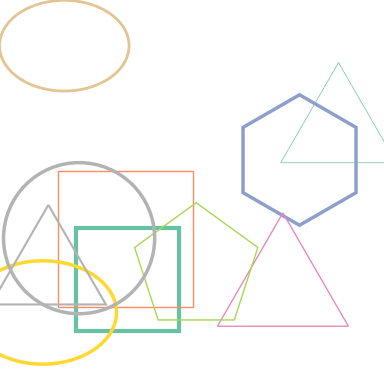[{"shape": "square", "thickness": 3, "radius": 0.67, "center": [0.332, 0.274]}, {"shape": "triangle", "thickness": 0.5, "radius": 0.87, "center": [0.879, 0.664]}, {"shape": "square", "thickness": 1, "radius": 0.88, "center": [0.327, 0.379]}, {"shape": "hexagon", "thickness": 2.5, "radius": 0.85, "center": [0.778, 0.584]}, {"shape": "triangle", "thickness": 1, "radius": 0.98, "center": [0.735, 0.251]}, {"shape": "pentagon", "thickness": 1, "radius": 0.84, "center": [0.51, 0.305]}, {"shape": "oval", "thickness": 2.5, "radius": 0.96, "center": [0.111, 0.188]}, {"shape": "oval", "thickness": 2, "radius": 0.84, "center": [0.167, 0.881]}, {"shape": "circle", "thickness": 2.5, "radius": 0.98, "center": [0.205, 0.381]}, {"shape": "triangle", "thickness": 1.5, "radius": 0.86, "center": [0.126, 0.295]}]